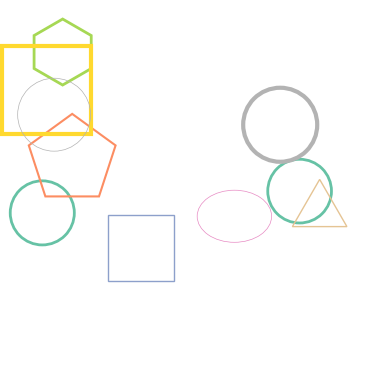[{"shape": "circle", "thickness": 2, "radius": 0.41, "center": [0.778, 0.504]}, {"shape": "circle", "thickness": 2, "radius": 0.42, "center": [0.11, 0.447]}, {"shape": "pentagon", "thickness": 1.5, "radius": 0.59, "center": [0.188, 0.586]}, {"shape": "square", "thickness": 1, "radius": 0.43, "center": [0.367, 0.355]}, {"shape": "oval", "thickness": 0.5, "radius": 0.48, "center": [0.609, 0.438]}, {"shape": "hexagon", "thickness": 2, "radius": 0.43, "center": [0.163, 0.865]}, {"shape": "square", "thickness": 3, "radius": 0.57, "center": [0.121, 0.767]}, {"shape": "triangle", "thickness": 1, "radius": 0.41, "center": [0.83, 0.452]}, {"shape": "circle", "thickness": 3, "radius": 0.48, "center": [0.728, 0.676]}, {"shape": "circle", "thickness": 0.5, "radius": 0.47, "center": [0.141, 0.702]}]